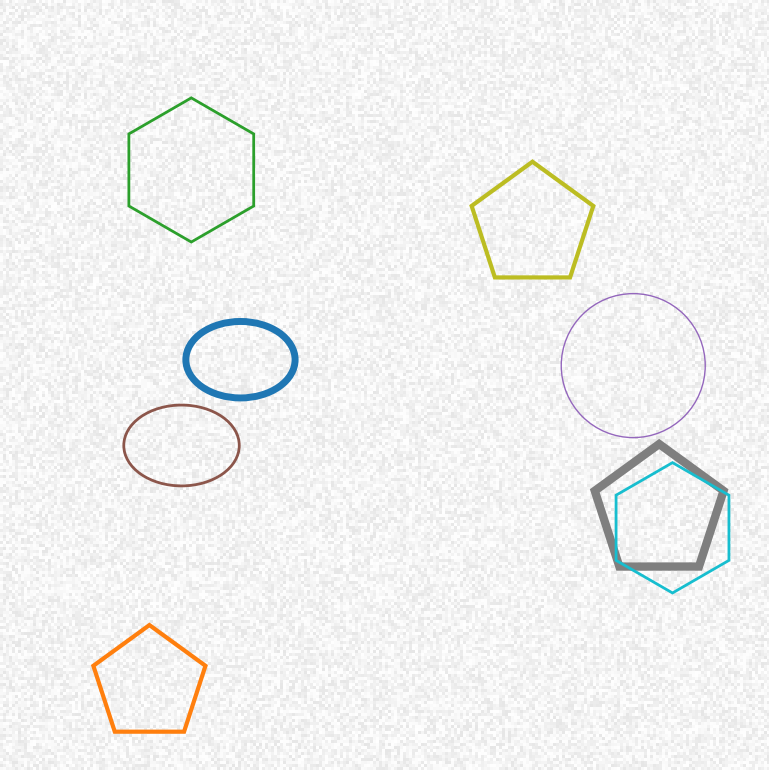[{"shape": "oval", "thickness": 2.5, "radius": 0.35, "center": [0.312, 0.533]}, {"shape": "pentagon", "thickness": 1.5, "radius": 0.38, "center": [0.194, 0.112]}, {"shape": "hexagon", "thickness": 1, "radius": 0.47, "center": [0.248, 0.779]}, {"shape": "circle", "thickness": 0.5, "radius": 0.47, "center": [0.822, 0.525]}, {"shape": "oval", "thickness": 1, "radius": 0.37, "center": [0.236, 0.421]}, {"shape": "pentagon", "thickness": 3, "radius": 0.44, "center": [0.856, 0.335]}, {"shape": "pentagon", "thickness": 1.5, "radius": 0.42, "center": [0.692, 0.707]}, {"shape": "hexagon", "thickness": 1, "radius": 0.42, "center": [0.873, 0.315]}]